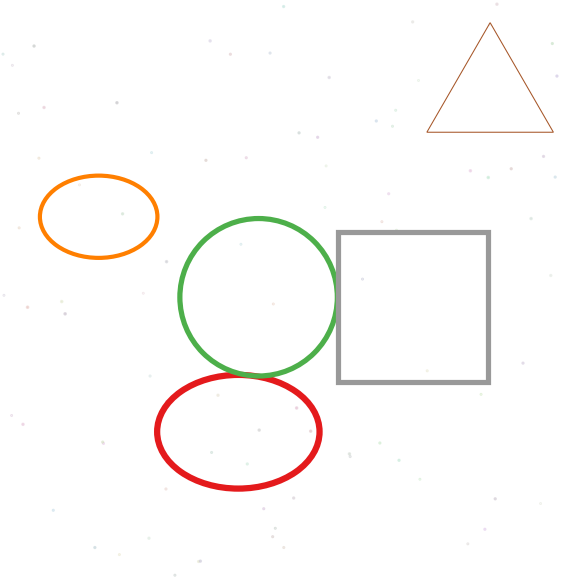[{"shape": "oval", "thickness": 3, "radius": 0.7, "center": [0.413, 0.252]}, {"shape": "circle", "thickness": 2.5, "radius": 0.68, "center": [0.448, 0.484]}, {"shape": "oval", "thickness": 2, "radius": 0.51, "center": [0.171, 0.624]}, {"shape": "triangle", "thickness": 0.5, "radius": 0.63, "center": [0.849, 0.833]}, {"shape": "square", "thickness": 2.5, "radius": 0.65, "center": [0.715, 0.468]}]